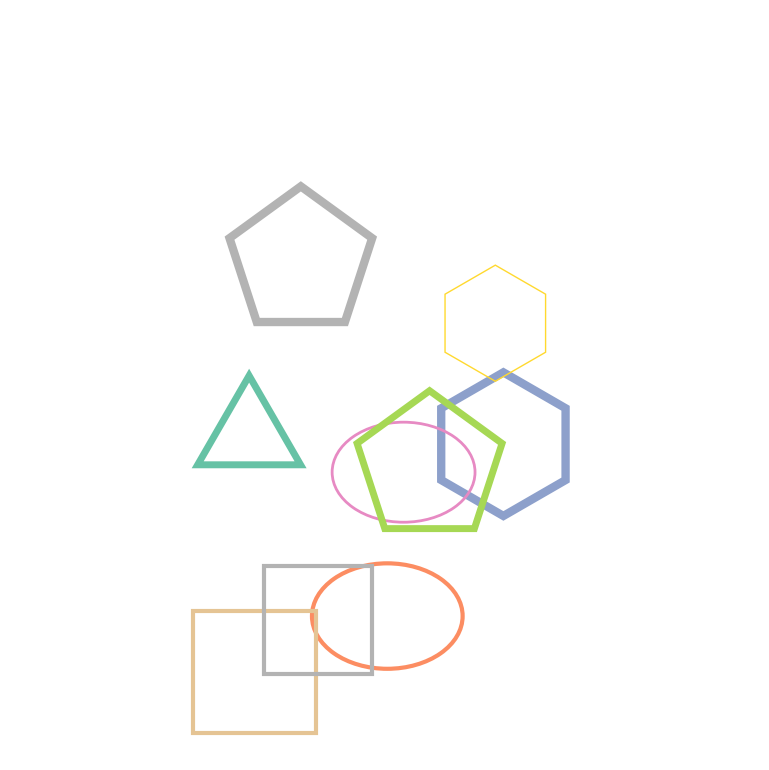[{"shape": "triangle", "thickness": 2.5, "radius": 0.39, "center": [0.324, 0.435]}, {"shape": "oval", "thickness": 1.5, "radius": 0.49, "center": [0.503, 0.2]}, {"shape": "hexagon", "thickness": 3, "radius": 0.47, "center": [0.654, 0.423]}, {"shape": "oval", "thickness": 1, "radius": 0.46, "center": [0.524, 0.387]}, {"shape": "pentagon", "thickness": 2.5, "radius": 0.49, "center": [0.558, 0.394]}, {"shape": "hexagon", "thickness": 0.5, "radius": 0.38, "center": [0.643, 0.58]}, {"shape": "square", "thickness": 1.5, "radius": 0.4, "center": [0.331, 0.127]}, {"shape": "pentagon", "thickness": 3, "radius": 0.49, "center": [0.391, 0.661]}, {"shape": "square", "thickness": 1.5, "radius": 0.35, "center": [0.413, 0.194]}]